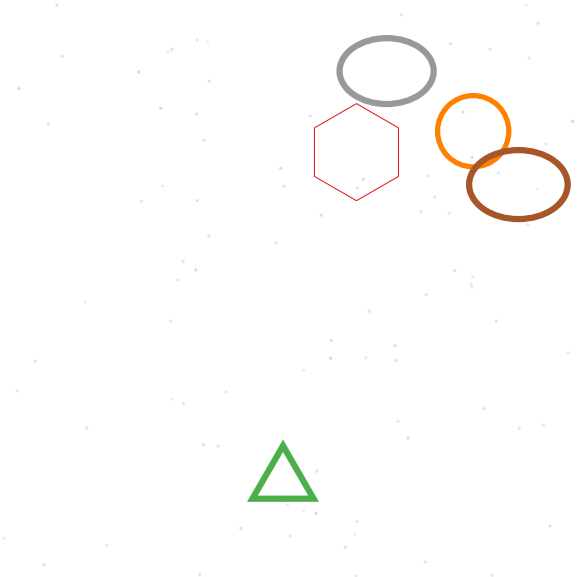[{"shape": "hexagon", "thickness": 0.5, "radius": 0.42, "center": [0.617, 0.736]}, {"shape": "triangle", "thickness": 3, "radius": 0.31, "center": [0.49, 0.166]}, {"shape": "circle", "thickness": 2.5, "radius": 0.31, "center": [0.819, 0.772]}, {"shape": "oval", "thickness": 3, "radius": 0.43, "center": [0.898, 0.679]}, {"shape": "oval", "thickness": 3, "radius": 0.41, "center": [0.669, 0.876]}]